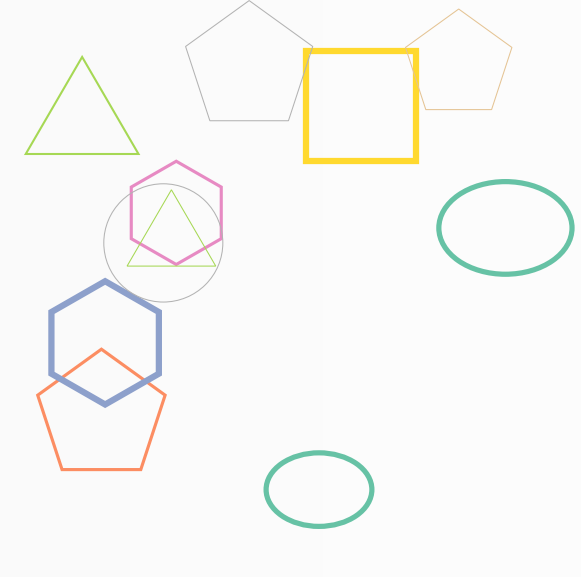[{"shape": "oval", "thickness": 2.5, "radius": 0.45, "center": [0.549, 0.151]}, {"shape": "oval", "thickness": 2.5, "radius": 0.57, "center": [0.87, 0.604]}, {"shape": "pentagon", "thickness": 1.5, "radius": 0.58, "center": [0.174, 0.279]}, {"shape": "hexagon", "thickness": 3, "radius": 0.53, "center": [0.181, 0.405]}, {"shape": "hexagon", "thickness": 1.5, "radius": 0.45, "center": [0.303, 0.631]}, {"shape": "triangle", "thickness": 0.5, "radius": 0.44, "center": [0.295, 0.582]}, {"shape": "triangle", "thickness": 1, "radius": 0.56, "center": [0.141, 0.788]}, {"shape": "square", "thickness": 3, "radius": 0.47, "center": [0.621, 0.816]}, {"shape": "pentagon", "thickness": 0.5, "radius": 0.48, "center": [0.789, 0.887]}, {"shape": "circle", "thickness": 0.5, "radius": 0.51, "center": [0.281, 0.579]}, {"shape": "pentagon", "thickness": 0.5, "radius": 0.58, "center": [0.429, 0.883]}]